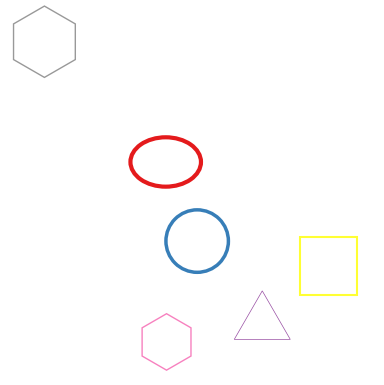[{"shape": "oval", "thickness": 3, "radius": 0.46, "center": [0.43, 0.579]}, {"shape": "circle", "thickness": 2.5, "radius": 0.41, "center": [0.512, 0.374]}, {"shape": "triangle", "thickness": 0.5, "radius": 0.42, "center": [0.681, 0.16]}, {"shape": "square", "thickness": 1.5, "radius": 0.37, "center": [0.854, 0.309]}, {"shape": "hexagon", "thickness": 1, "radius": 0.37, "center": [0.433, 0.112]}, {"shape": "hexagon", "thickness": 1, "radius": 0.46, "center": [0.115, 0.892]}]